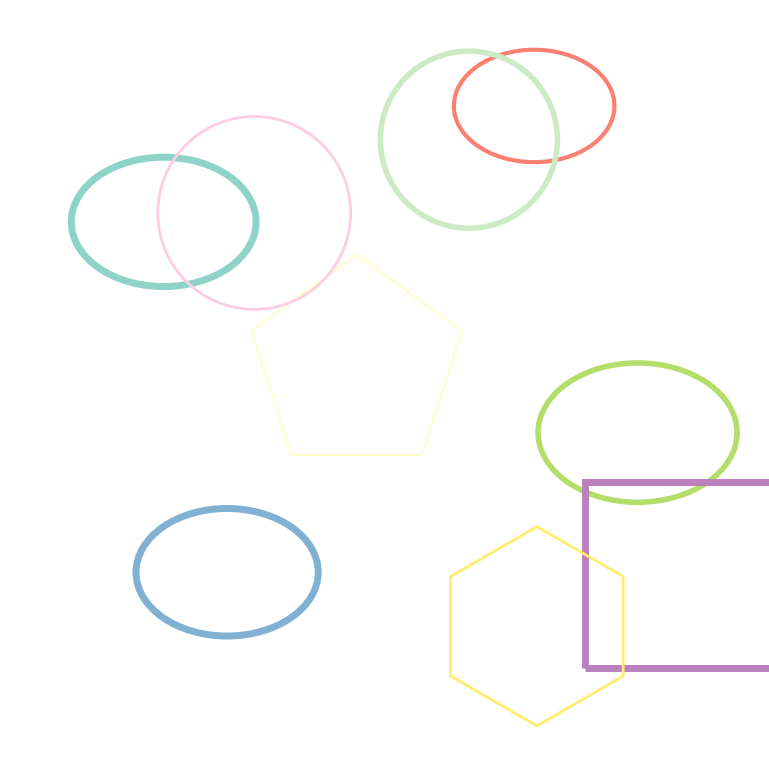[{"shape": "oval", "thickness": 2.5, "radius": 0.6, "center": [0.213, 0.712]}, {"shape": "pentagon", "thickness": 0.5, "radius": 0.72, "center": [0.463, 0.525]}, {"shape": "oval", "thickness": 1.5, "radius": 0.52, "center": [0.694, 0.862]}, {"shape": "oval", "thickness": 2.5, "radius": 0.59, "center": [0.295, 0.257]}, {"shape": "oval", "thickness": 2, "radius": 0.65, "center": [0.828, 0.438]}, {"shape": "circle", "thickness": 1, "radius": 0.63, "center": [0.33, 0.723]}, {"shape": "square", "thickness": 2.5, "radius": 0.6, "center": [0.88, 0.253]}, {"shape": "circle", "thickness": 2, "radius": 0.58, "center": [0.609, 0.819]}, {"shape": "hexagon", "thickness": 1, "radius": 0.65, "center": [0.697, 0.187]}]